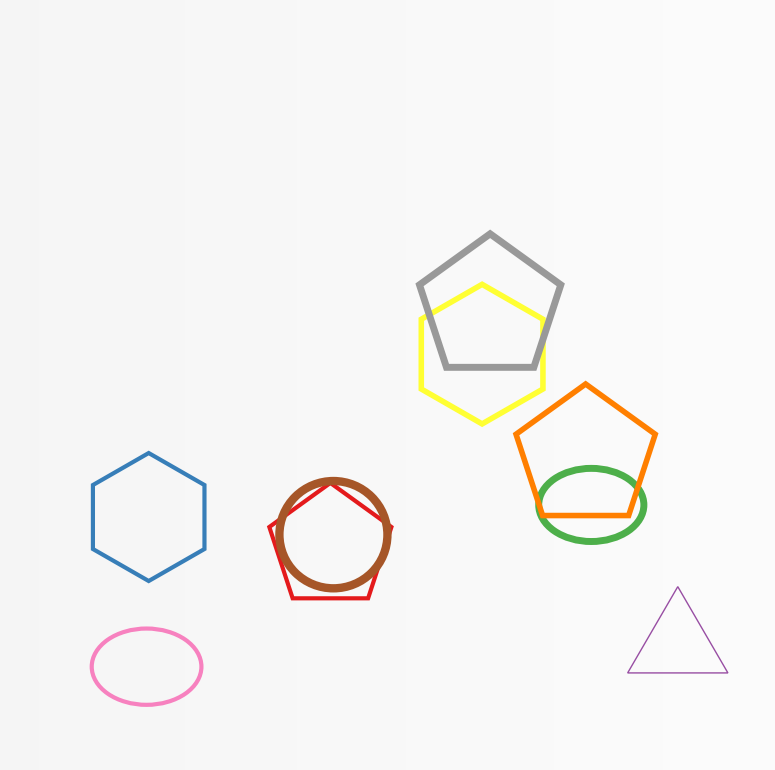[{"shape": "pentagon", "thickness": 1.5, "radius": 0.41, "center": [0.426, 0.29]}, {"shape": "hexagon", "thickness": 1.5, "radius": 0.42, "center": [0.192, 0.329]}, {"shape": "oval", "thickness": 2.5, "radius": 0.34, "center": [0.763, 0.344]}, {"shape": "triangle", "thickness": 0.5, "radius": 0.37, "center": [0.875, 0.163]}, {"shape": "pentagon", "thickness": 2, "radius": 0.47, "center": [0.756, 0.407]}, {"shape": "hexagon", "thickness": 2, "radius": 0.45, "center": [0.622, 0.54]}, {"shape": "circle", "thickness": 3, "radius": 0.35, "center": [0.43, 0.306]}, {"shape": "oval", "thickness": 1.5, "radius": 0.35, "center": [0.189, 0.134]}, {"shape": "pentagon", "thickness": 2.5, "radius": 0.48, "center": [0.632, 0.6]}]